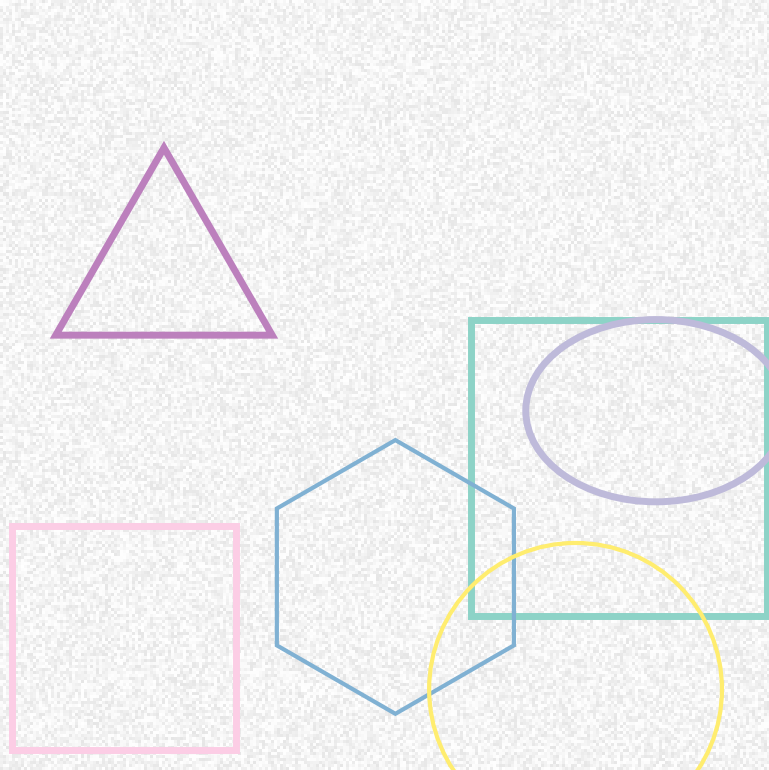[{"shape": "square", "thickness": 2.5, "radius": 0.96, "center": [0.804, 0.392]}, {"shape": "oval", "thickness": 2.5, "radius": 0.85, "center": [0.852, 0.467]}, {"shape": "hexagon", "thickness": 1.5, "radius": 0.89, "center": [0.513, 0.251]}, {"shape": "square", "thickness": 2.5, "radius": 0.73, "center": [0.161, 0.171]}, {"shape": "triangle", "thickness": 2.5, "radius": 0.81, "center": [0.213, 0.646]}, {"shape": "circle", "thickness": 1.5, "radius": 0.95, "center": [0.747, 0.105]}]